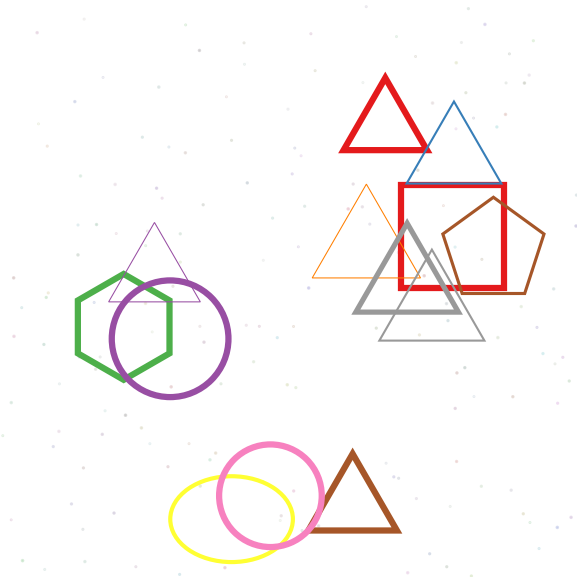[{"shape": "square", "thickness": 3, "radius": 0.44, "center": [0.784, 0.59]}, {"shape": "triangle", "thickness": 3, "radius": 0.42, "center": [0.667, 0.781]}, {"shape": "triangle", "thickness": 1, "radius": 0.47, "center": [0.786, 0.729]}, {"shape": "hexagon", "thickness": 3, "radius": 0.46, "center": [0.214, 0.433]}, {"shape": "circle", "thickness": 3, "radius": 0.51, "center": [0.295, 0.413]}, {"shape": "triangle", "thickness": 0.5, "radius": 0.46, "center": [0.268, 0.522]}, {"shape": "triangle", "thickness": 0.5, "radius": 0.54, "center": [0.634, 0.572]}, {"shape": "oval", "thickness": 2, "radius": 0.53, "center": [0.401, 0.1]}, {"shape": "pentagon", "thickness": 1.5, "radius": 0.46, "center": [0.854, 0.565]}, {"shape": "triangle", "thickness": 3, "radius": 0.44, "center": [0.611, 0.125]}, {"shape": "circle", "thickness": 3, "radius": 0.44, "center": [0.468, 0.141]}, {"shape": "triangle", "thickness": 1, "radius": 0.53, "center": [0.748, 0.462]}, {"shape": "triangle", "thickness": 2.5, "radius": 0.51, "center": [0.705, 0.51]}]